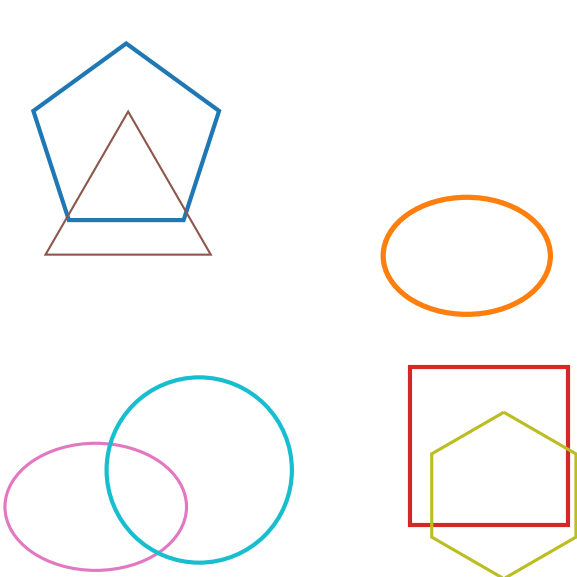[{"shape": "pentagon", "thickness": 2, "radius": 0.85, "center": [0.219, 0.755]}, {"shape": "oval", "thickness": 2.5, "radius": 0.72, "center": [0.808, 0.556]}, {"shape": "square", "thickness": 2, "radius": 0.68, "center": [0.847, 0.226]}, {"shape": "triangle", "thickness": 1, "radius": 0.83, "center": [0.222, 0.641]}, {"shape": "oval", "thickness": 1.5, "radius": 0.79, "center": [0.166, 0.122]}, {"shape": "hexagon", "thickness": 1.5, "radius": 0.72, "center": [0.872, 0.141]}, {"shape": "circle", "thickness": 2, "radius": 0.8, "center": [0.345, 0.185]}]